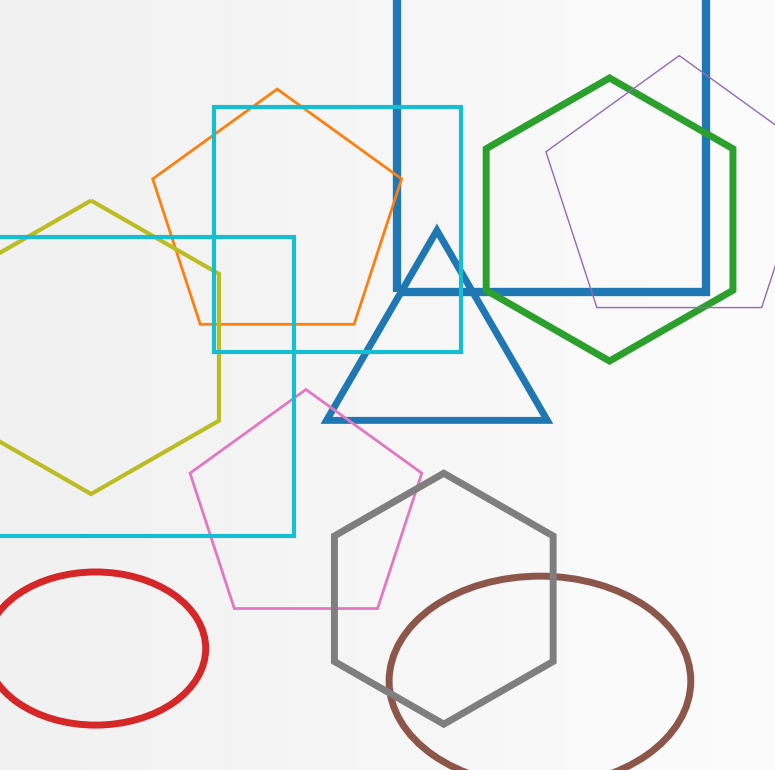[{"shape": "square", "thickness": 3, "radius": 1.0, "center": [0.712, 0.821]}, {"shape": "triangle", "thickness": 2.5, "radius": 0.82, "center": [0.564, 0.536]}, {"shape": "pentagon", "thickness": 1, "radius": 0.84, "center": [0.358, 0.715]}, {"shape": "hexagon", "thickness": 2.5, "radius": 0.92, "center": [0.787, 0.715]}, {"shape": "oval", "thickness": 2.5, "radius": 0.71, "center": [0.123, 0.158]}, {"shape": "pentagon", "thickness": 0.5, "radius": 0.9, "center": [0.876, 0.747]}, {"shape": "oval", "thickness": 2.5, "radius": 0.97, "center": [0.697, 0.116]}, {"shape": "pentagon", "thickness": 1, "radius": 0.79, "center": [0.395, 0.337]}, {"shape": "hexagon", "thickness": 2.5, "radius": 0.81, "center": [0.573, 0.222]}, {"shape": "hexagon", "thickness": 1.5, "radius": 0.95, "center": [0.118, 0.549]}, {"shape": "square", "thickness": 1.5, "radius": 0.97, "center": [0.185, 0.498]}, {"shape": "square", "thickness": 1.5, "radius": 0.8, "center": [0.435, 0.702]}]